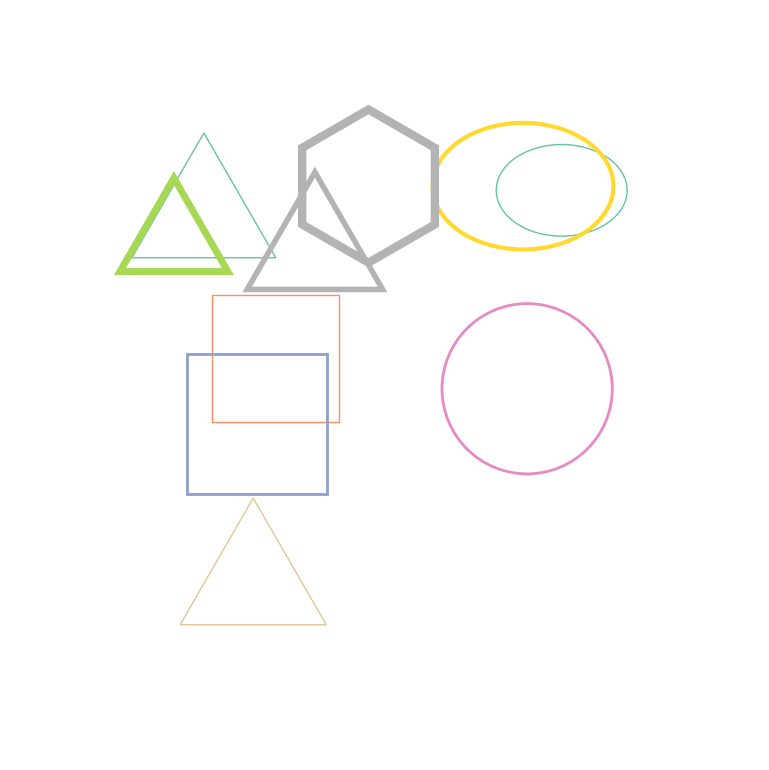[{"shape": "triangle", "thickness": 0.5, "radius": 0.54, "center": [0.265, 0.719]}, {"shape": "oval", "thickness": 0.5, "radius": 0.42, "center": [0.729, 0.753]}, {"shape": "square", "thickness": 0.5, "radius": 0.41, "center": [0.358, 0.535]}, {"shape": "square", "thickness": 1, "radius": 0.45, "center": [0.334, 0.449]}, {"shape": "circle", "thickness": 1, "radius": 0.55, "center": [0.685, 0.495]}, {"shape": "triangle", "thickness": 2.5, "radius": 0.4, "center": [0.226, 0.688]}, {"shape": "oval", "thickness": 1.5, "radius": 0.59, "center": [0.679, 0.758]}, {"shape": "triangle", "thickness": 0.5, "radius": 0.55, "center": [0.329, 0.243]}, {"shape": "triangle", "thickness": 2, "radius": 0.51, "center": [0.409, 0.675]}, {"shape": "hexagon", "thickness": 3, "radius": 0.5, "center": [0.479, 0.758]}]